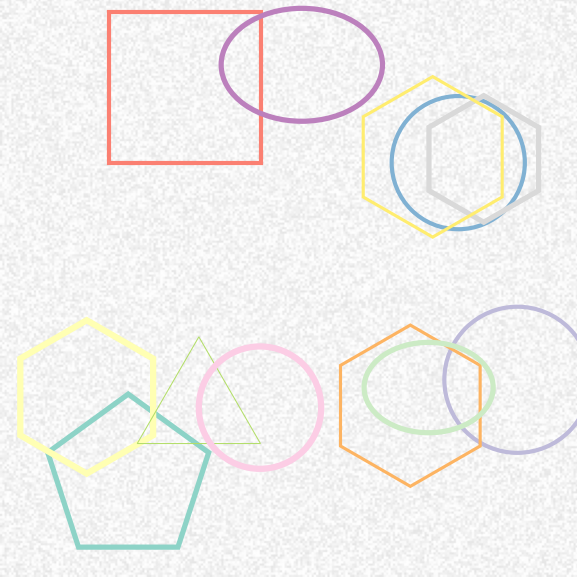[{"shape": "pentagon", "thickness": 2.5, "radius": 0.73, "center": [0.222, 0.17]}, {"shape": "hexagon", "thickness": 3, "radius": 0.66, "center": [0.15, 0.312]}, {"shape": "circle", "thickness": 2, "radius": 0.63, "center": [0.896, 0.342]}, {"shape": "square", "thickness": 2, "radius": 0.66, "center": [0.321, 0.848]}, {"shape": "circle", "thickness": 2, "radius": 0.58, "center": [0.794, 0.717]}, {"shape": "hexagon", "thickness": 1.5, "radius": 0.7, "center": [0.711, 0.297]}, {"shape": "triangle", "thickness": 0.5, "radius": 0.62, "center": [0.344, 0.293]}, {"shape": "circle", "thickness": 3, "radius": 0.53, "center": [0.45, 0.293]}, {"shape": "hexagon", "thickness": 2.5, "radius": 0.55, "center": [0.838, 0.724]}, {"shape": "oval", "thickness": 2.5, "radius": 0.7, "center": [0.523, 0.887]}, {"shape": "oval", "thickness": 2.5, "radius": 0.56, "center": [0.742, 0.328]}, {"shape": "hexagon", "thickness": 1.5, "radius": 0.69, "center": [0.749, 0.728]}]